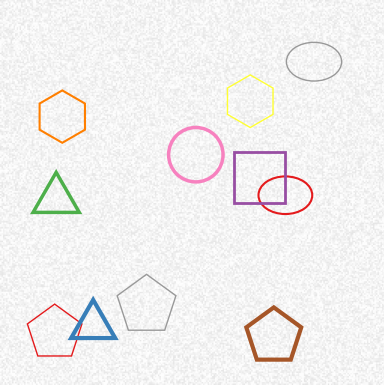[{"shape": "pentagon", "thickness": 1, "radius": 0.37, "center": [0.142, 0.136]}, {"shape": "oval", "thickness": 1.5, "radius": 0.35, "center": [0.741, 0.493]}, {"shape": "triangle", "thickness": 3, "radius": 0.33, "center": [0.242, 0.155]}, {"shape": "triangle", "thickness": 2.5, "radius": 0.35, "center": [0.146, 0.483]}, {"shape": "square", "thickness": 2, "radius": 0.33, "center": [0.674, 0.539]}, {"shape": "hexagon", "thickness": 1.5, "radius": 0.34, "center": [0.162, 0.697]}, {"shape": "hexagon", "thickness": 1, "radius": 0.34, "center": [0.65, 0.737]}, {"shape": "pentagon", "thickness": 3, "radius": 0.37, "center": [0.711, 0.127]}, {"shape": "circle", "thickness": 2.5, "radius": 0.35, "center": [0.509, 0.598]}, {"shape": "pentagon", "thickness": 1, "radius": 0.4, "center": [0.381, 0.207]}, {"shape": "oval", "thickness": 1, "radius": 0.36, "center": [0.816, 0.84]}]